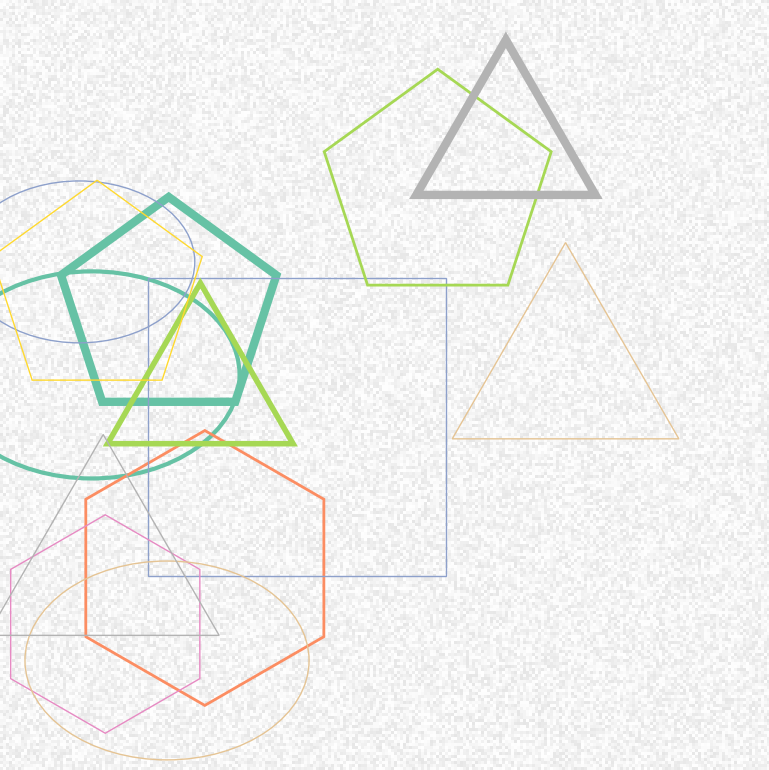[{"shape": "oval", "thickness": 1.5, "radius": 0.96, "center": [0.119, 0.513]}, {"shape": "pentagon", "thickness": 3, "radius": 0.74, "center": [0.219, 0.597]}, {"shape": "hexagon", "thickness": 1, "radius": 0.89, "center": [0.266, 0.262]}, {"shape": "square", "thickness": 0.5, "radius": 0.97, "center": [0.386, 0.446]}, {"shape": "oval", "thickness": 0.5, "radius": 0.75, "center": [0.103, 0.66]}, {"shape": "hexagon", "thickness": 0.5, "radius": 0.71, "center": [0.137, 0.19]}, {"shape": "triangle", "thickness": 2, "radius": 0.7, "center": [0.26, 0.493]}, {"shape": "pentagon", "thickness": 1, "radius": 0.77, "center": [0.568, 0.755]}, {"shape": "pentagon", "thickness": 0.5, "radius": 0.72, "center": [0.126, 0.622]}, {"shape": "triangle", "thickness": 0.5, "radius": 0.85, "center": [0.734, 0.515]}, {"shape": "oval", "thickness": 0.5, "radius": 0.92, "center": [0.217, 0.142]}, {"shape": "triangle", "thickness": 3, "radius": 0.67, "center": [0.657, 0.814]}, {"shape": "triangle", "thickness": 0.5, "radius": 0.87, "center": [0.134, 0.262]}]